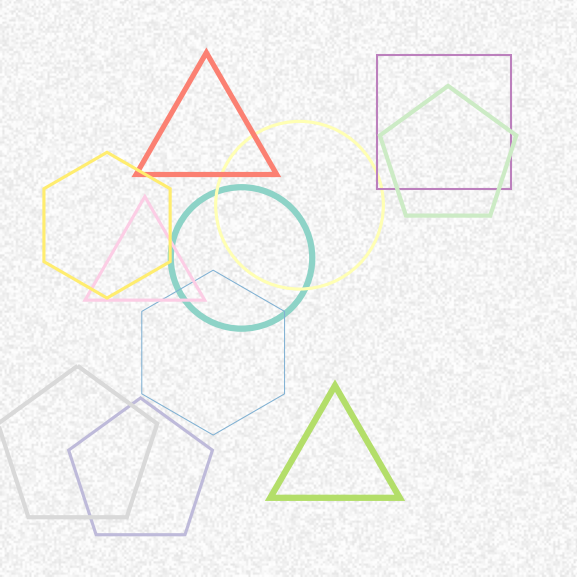[{"shape": "circle", "thickness": 3, "radius": 0.61, "center": [0.418, 0.552]}, {"shape": "circle", "thickness": 1.5, "radius": 0.73, "center": [0.519, 0.644]}, {"shape": "pentagon", "thickness": 1.5, "radius": 0.65, "center": [0.243, 0.179]}, {"shape": "triangle", "thickness": 2.5, "radius": 0.7, "center": [0.357, 0.767]}, {"shape": "hexagon", "thickness": 0.5, "radius": 0.71, "center": [0.369, 0.389]}, {"shape": "triangle", "thickness": 3, "radius": 0.65, "center": [0.58, 0.202]}, {"shape": "triangle", "thickness": 1.5, "radius": 0.6, "center": [0.251, 0.539]}, {"shape": "pentagon", "thickness": 2, "radius": 0.72, "center": [0.134, 0.221]}, {"shape": "square", "thickness": 1, "radius": 0.58, "center": [0.769, 0.788]}, {"shape": "pentagon", "thickness": 2, "radius": 0.62, "center": [0.776, 0.726]}, {"shape": "hexagon", "thickness": 1.5, "radius": 0.63, "center": [0.185, 0.609]}]